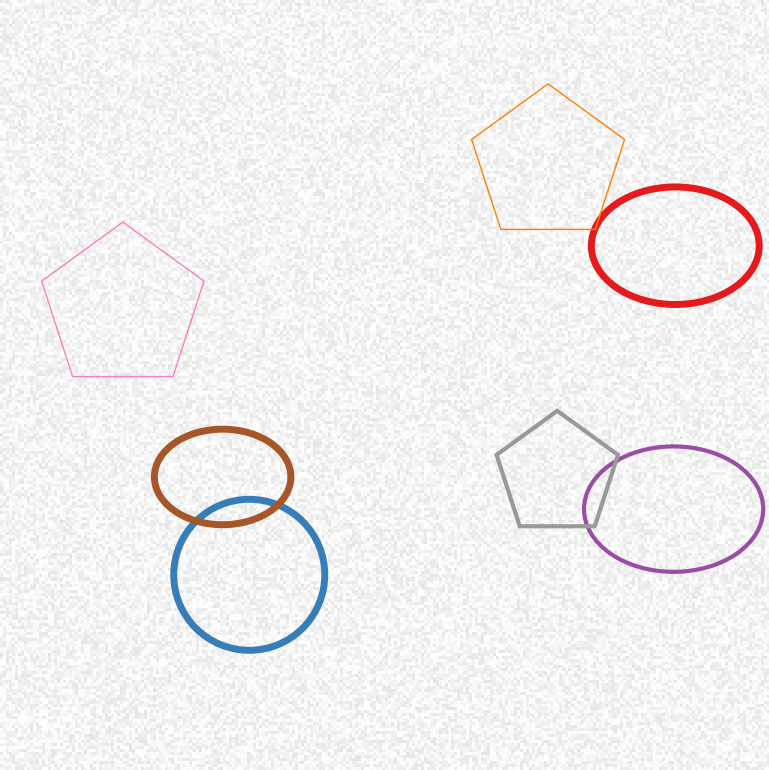[{"shape": "oval", "thickness": 2.5, "radius": 0.55, "center": [0.877, 0.681]}, {"shape": "circle", "thickness": 2.5, "radius": 0.49, "center": [0.324, 0.254]}, {"shape": "oval", "thickness": 1.5, "radius": 0.58, "center": [0.875, 0.339]}, {"shape": "pentagon", "thickness": 0.5, "radius": 0.52, "center": [0.712, 0.787]}, {"shape": "oval", "thickness": 2.5, "radius": 0.44, "center": [0.289, 0.381]}, {"shape": "pentagon", "thickness": 0.5, "radius": 0.55, "center": [0.159, 0.601]}, {"shape": "pentagon", "thickness": 1.5, "radius": 0.41, "center": [0.724, 0.384]}]